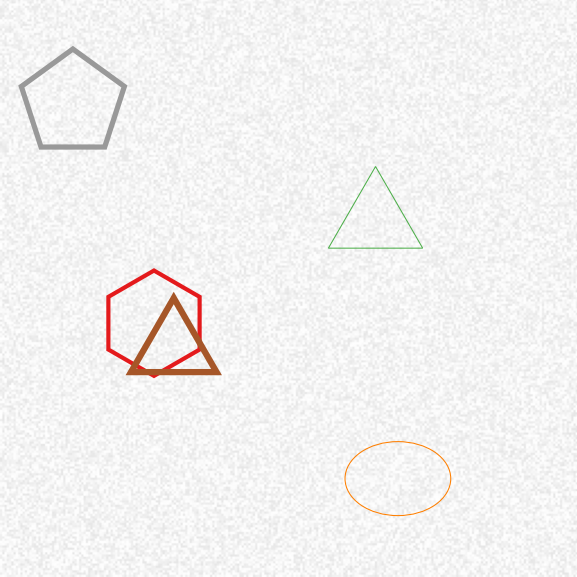[{"shape": "hexagon", "thickness": 2, "radius": 0.46, "center": [0.267, 0.439]}, {"shape": "triangle", "thickness": 0.5, "radius": 0.47, "center": [0.65, 0.617]}, {"shape": "oval", "thickness": 0.5, "radius": 0.46, "center": [0.689, 0.17]}, {"shape": "triangle", "thickness": 3, "radius": 0.43, "center": [0.301, 0.398]}, {"shape": "pentagon", "thickness": 2.5, "radius": 0.47, "center": [0.126, 0.82]}]